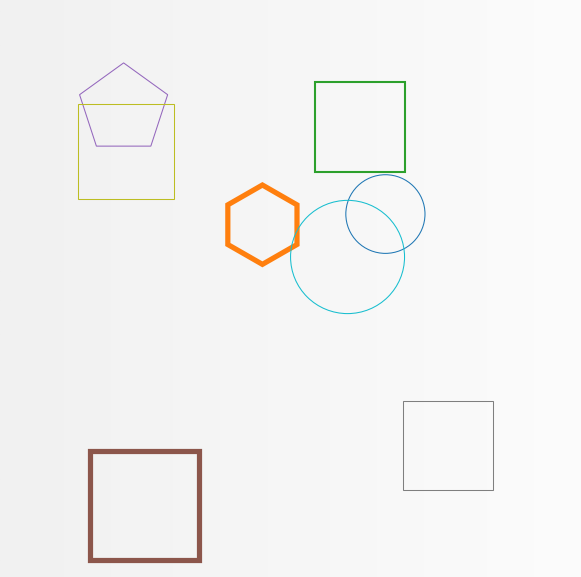[{"shape": "circle", "thickness": 0.5, "radius": 0.34, "center": [0.663, 0.628]}, {"shape": "hexagon", "thickness": 2.5, "radius": 0.34, "center": [0.451, 0.61]}, {"shape": "square", "thickness": 1, "radius": 0.39, "center": [0.619, 0.78]}, {"shape": "pentagon", "thickness": 0.5, "radius": 0.4, "center": [0.213, 0.811]}, {"shape": "square", "thickness": 2.5, "radius": 0.47, "center": [0.249, 0.124]}, {"shape": "square", "thickness": 0.5, "radius": 0.39, "center": [0.77, 0.228]}, {"shape": "square", "thickness": 0.5, "radius": 0.41, "center": [0.217, 0.737]}, {"shape": "circle", "thickness": 0.5, "radius": 0.49, "center": [0.598, 0.554]}]